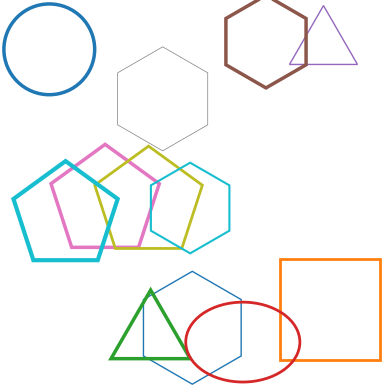[{"shape": "circle", "thickness": 2.5, "radius": 0.59, "center": [0.128, 0.872]}, {"shape": "hexagon", "thickness": 1, "radius": 0.73, "center": [0.499, 0.149]}, {"shape": "square", "thickness": 2, "radius": 0.65, "center": [0.857, 0.195]}, {"shape": "triangle", "thickness": 2.5, "radius": 0.59, "center": [0.391, 0.128]}, {"shape": "oval", "thickness": 2, "radius": 0.74, "center": [0.631, 0.111]}, {"shape": "triangle", "thickness": 1, "radius": 0.51, "center": [0.84, 0.884]}, {"shape": "hexagon", "thickness": 2.5, "radius": 0.6, "center": [0.691, 0.892]}, {"shape": "pentagon", "thickness": 2.5, "radius": 0.74, "center": [0.273, 0.477]}, {"shape": "hexagon", "thickness": 0.5, "radius": 0.68, "center": [0.423, 0.743]}, {"shape": "pentagon", "thickness": 2, "radius": 0.73, "center": [0.386, 0.474]}, {"shape": "pentagon", "thickness": 3, "radius": 0.71, "center": [0.17, 0.439]}, {"shape": "hexagon", "thickness": 1.5, "radius": 0.59, "center": [0.494, 0.46]}]